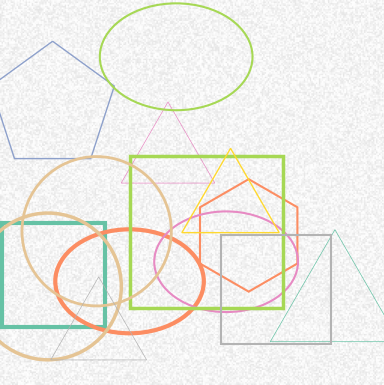[{"shape": "square", "thickness": 3, "radius": 0.67, "center": [0.139, 0.286]}, {"shape": "triangle", "thickness": 0.5, "radius": 0.97, "center": [0.87, 0.209]}, {"shape": "hexagon", "thickness": 1.5, "radius": 0.73, "center": [0.646, 0.389]}, {"shape": "oval", "thickness": 3, "radius": 0.96, "center": [0.337, 0.269]}, {"shape": "pentagon", "thickness": 1, "radius": 0.84, "center": [0.137, 0.724]}, {"shape": "oval", "thickness": 1.5, "radius": 0.93, "center": [0.587, 0.32]}, {"shape": "triangle", "thickness": 0.5, "radius": 0.7, "center": [0.436, 0.595]}, {"shape": "oval", "thickness": 1.5, "radius": 0.99, "center": [0.458, 0.852]}, {"shape": "square", "thickness": 2.5, "radius": 0.99, "center": [0.537, 0.397]}, {"shape": "triangle", "thickness": 1, "radius": 0.73, "center": [0.599, 0.469]}, {"shape": "circle", "thickness": 2, "radius": 0.97, "center": [0.251, 0.399]}, {"shape": "circle", "thickness": 2.5, "radius": 0.95, "center": [0.125, 0.256]}, {"shape": "square", "thickness": 1.5, "radius": 0.71, "center": [0.717, 0.248]}, {"shape": "triangle", "thickness": 0.5, "radius": 0.72, "center": [0.256, 0.137]}]